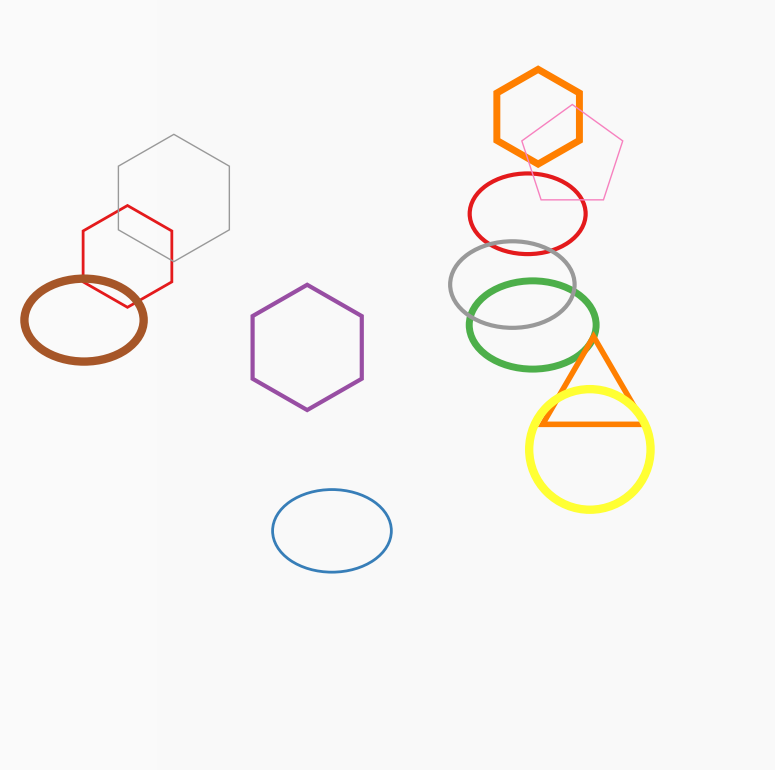[{"shape": "oval", "thickness": 1.5, "radius": 0.37, "center": [0.681, 0.722]}, {"shape": "hexagon", "thickness": 1, "radius": 0.33, "center": [0.164, 0.667]}, {"shape": "oval", "thickness": 1, "radius": 0.38, "center": [0.428, 0.311]}, {"shape": "oval", "thickness": 2.5, "radius": 0.41, "center": [0.687, 0.578]}, {"shape": "hexagon", "thickness": 1.5, "radius": 0.41, "center": [0.396, 0.549]}, {"shape": "hexagon", "thickness": 2.5, "radius": 0.31, "center": [0.694, 0.848]}, {"shape": "triangle", "thickness": 2, "radius": 0.38, "center": [0.766, 0.487]}, {"shape": "circle", "thickness": 3, "radius": 0.39, "center": [0.761, 0.416]}, {"shape": "oval", "thickness": 3, "radius": 0.38, "center": [0.108, 0.584]}, {"shape": "pentagon", "thickness": 0.5, "radius": 0.34, "center": [0.738, 0.796]}, {"shape": "hexagon", "thickness": 0.5, "radius": 0.41, "center": [0.224, 0.743]}, {"shape": "oval", "thickness": 1.5, "radius": 0.4, "center": [0.661, 0.63]}]